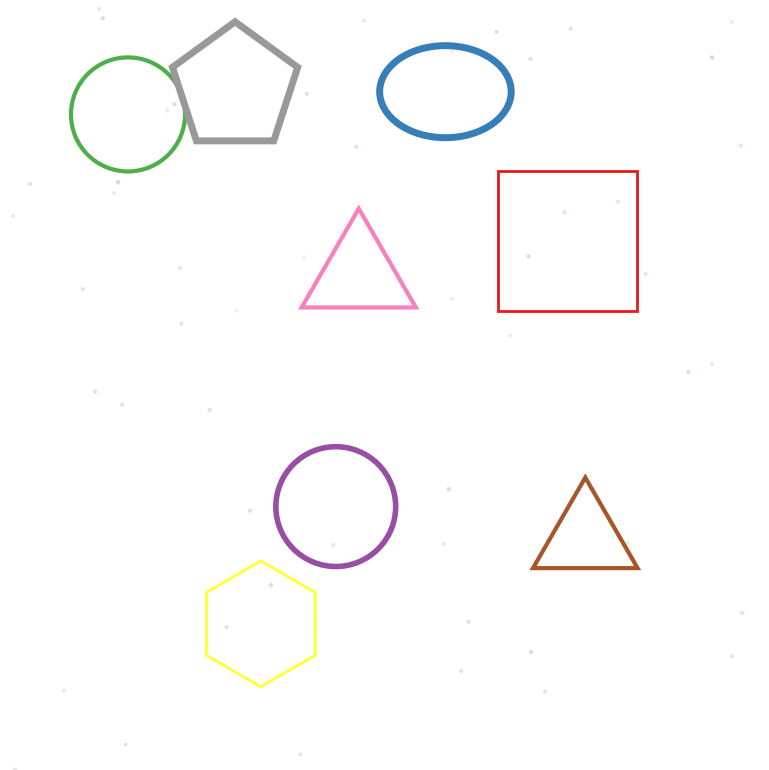[{"shape": "square", "thickness": 1, "radius": 0.45, "center": [0.737, 0.687]}, {"shape": "oval", "thickness": 2.5, "radius": 0.43, "center": [0.578, 0.881]}, {"shape": "circle", "thickness": 1.5, "radius": 0.37, "center": [0.166, 0.851]}, {"shape": "circle", "thickness": 2, "radius": 0.39, "center": [0.436, 0.342]}, {"shape": "hexagon", "thickness": 1, "radius": 0.41, "center": [0.339, 0.19]}, {"shape": "triangle", "thickness": 1.5, "radius": 0.39, "center": [0.76, 0.301]}, {"shape": "triangle", "thickness": 1.5, "radius": 0.43, "center": [0.466, 0.644]}, {"shape": "pentagon", "thickness": 2.5, "radius": 0.43, "center": [0.305, 0.886]}]